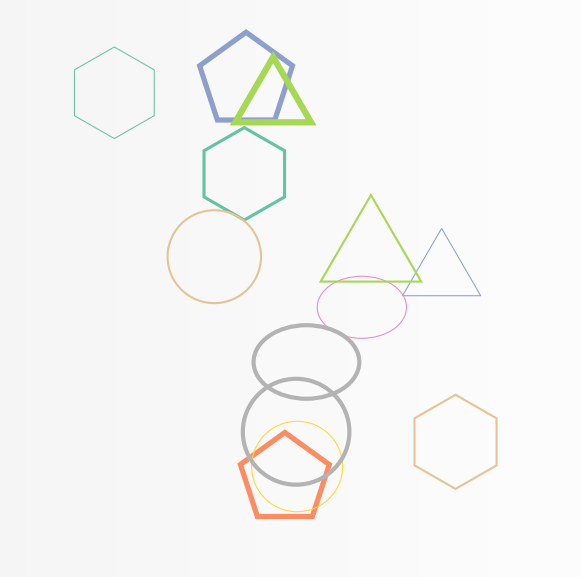[{"shape": "hexagon", "thickness": 1.5, "radius": 0.4, "center": [0.42, 0.698]}, {"shape": "hexagon", "thickness": 0.5, "radius": 0.4, "center": [0.197, 0.838]}, {"shape": "pentagon", "thickness": 2.5, "radius": 0.4, "center": [0.49, 0.17]}, {"shape": "pentagon", "thickness": 2.5, "radius": 0.42, "center": [0.423, 0.859]}, {"shape": "triangle", "thickness": 0.5, "radius": 0.39, "center": [0.76, 0.526]}, {"shape": "oval", "thickness": 0.5, "radius": 0.38, "center": [0.623, 0.467]}, {"shape": "triangle", "thickness": 1, "radius": 0.5, "center": [0.638, 0.561]}, {"shape": "triangle", "thickness": 3, "radius": 0.38, "center": [0.47, 0.825]}, {"shape": "circle", "thickness": 0.5, "radius": 0.39, "center": [0.511, 0.191]}, {"shape": "hexagon", "thickness": 1, "radius": 0.41, "center": [0.784, 0.234]}, {"shape": "circle", "thickness": 1, "radius": 0.4, "center": [0.369, 0.555]}, {"shape": "circle", "thickness": 2, "radius": 0.46, "center": [0.509, 0.252]}, {"shape": "oval", "thickness": 2, "radius": 0.45, "center": [0.527, 0.372]}]